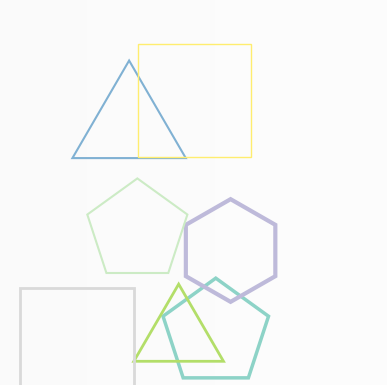[{"shape": "pentagon", "thickness": 2.5, "radius": 0.72, "center": [0.557, 0.134]}, {"shape": "hexagon", "thickness": 3, "radius": 0.67, "center": [0.595, 0.349]}, {"shape": "triangle", "thickness": 1.5, "radius": 0.84, "center": [0.333, 0.674]}, {"shape": "triangle", "thickness": 2, "radius": 0.67, "center": [0.461, 0.128]}, {"shape": "square", "thickness": 2, "radius": 0.74, "center": [0.199, 0.103]}, {"shape": "pentagon", "thickness": 1.5, "radius": 0.68, "center": [0.354, 0.401]}, {"shape": "square", "thickness": 1, "radius": 0.73, "center": [0.502, 0.738]}]